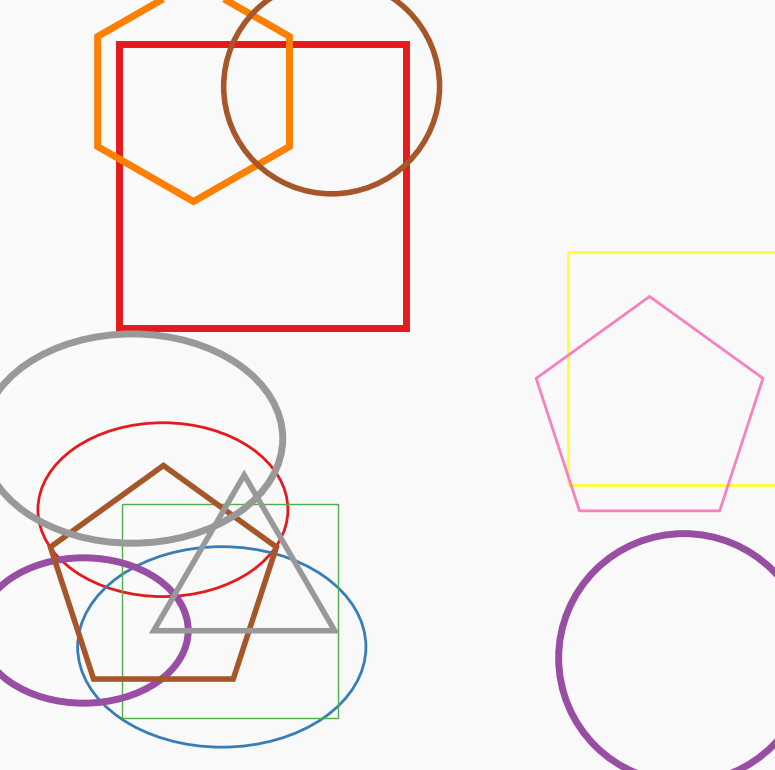[{"shape": "square", "thickness": 2.5, "radius": 0.93, "center": [0.339, 0.758]}, {"shape": "oval", "thickness": 1, "radius": 0.81, "center": [0.21, 0.338]}, {"shape": "oval", "thickness": 1, "radius": 0.93, "center": [0.286, 0.16]}, {"shape": "square", "thickness": 0.5, "radius": 0.69, "center": [0.297, 0.207]}, {"shape": "circle", "thickness": 2.5, "radius": 0.81, "center": [0.882, 0.145]}, {"shape": "oval", "thickness": 2.5, "radius": 0.67, "center": [0.108, 0.181]}, {"shape": "hexagon", "thickness": 2.5, "radius": 0.71, "center": [0.25, 0.881]}, {"shape": "square", "thickness": 1, "radius": 0.76, "center": [0.884, 0.522]}, {"shape": "circle", "thickness": 2, "radius": 0.7, "center": [0.428, 0.888]}, {"shape": "pentagon", "thickness": 2, "radius": 0.77, "center": [0.211, 0.242]}, {"shape": "pentagon", "thickness": 1, "radius": 0.77, "center": [0.838, 0.461]}, {"shape": "triangle", "thickness": 2, "radius": 0.67, "center": [0.315, 0.248]}, {"shape": "oval", "thickness": 2.5, "radius": 0.97, "center": [0.171, 0.43]}]